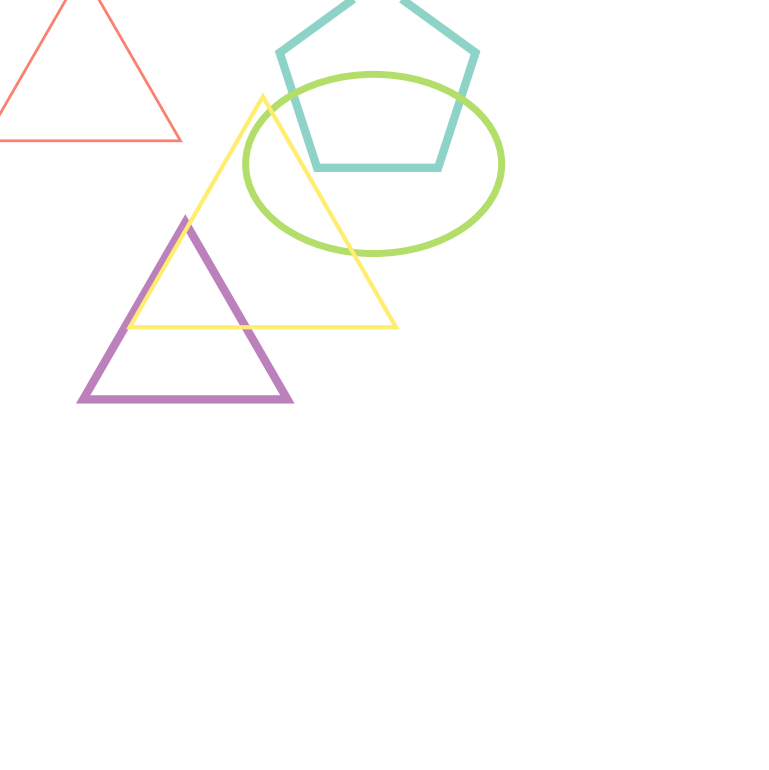[{"shape": "pentagon", "thickness": 3, "radius": 0.67, "center": [0.49, 0.89]}, {"shape": "triangle", "thickness": 1, "radius": 0.73, "center": [0.107, 0.891]}, {"shape": "oval", "thickness": 2.5, "radius": 0.83, "center": [0.485, 0.787]}, {"shape": "triangle", "thickness": 3, "radius": 0.77, "center": [0.241, 0.558]}, {"shape": "triangle", "thickness": 1.5, "radius": 1.0, "center": [0.341, 0.675]}]